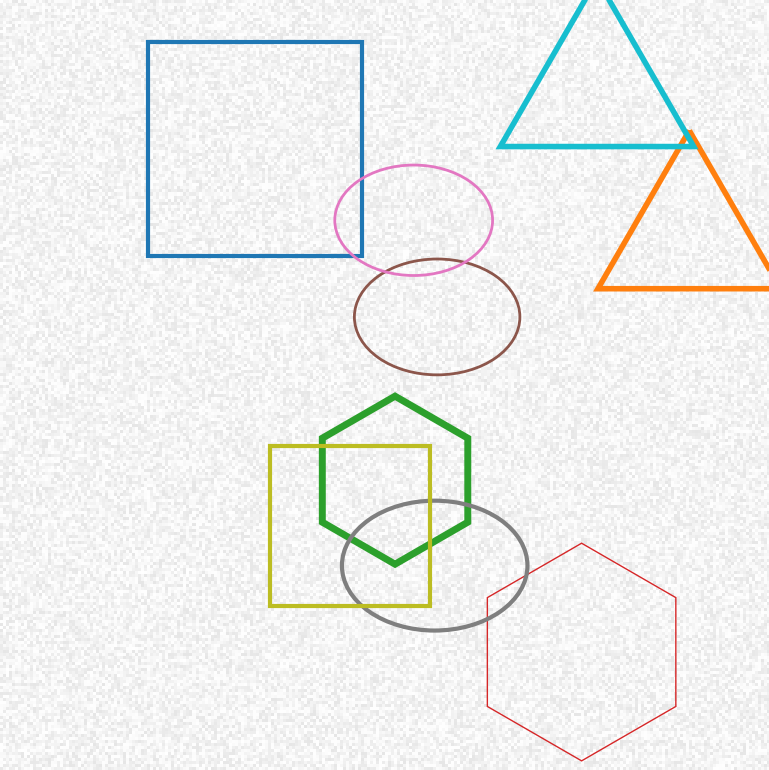[{"shape": "square", "thickness": 1.5, "radius": 0.69, "center": [0.331, 0.807]}, {"shape": "triangle", "thickness": 2, "radius": 0.68, "center": [0.895, 0.694]}, {"shape": "hexagon", "thickness": 2.5, "radius": 0.55, "center": [0.513, 0.376]}, {"shape": "hexagon", "thickness": 0.5, "radius": 0.71, "center": [0.755, 0.153]}, {"shape": "oval", "thickness": 1, "radius": 0.54, "center": [0.568, 0.588]}, {"shape": "oval", "thickness": 1, "radius": 0.51, "center": [0.537, 0.714]}, {"shape": "oval", "thickness": 1.5, "radius": 0.6, "center": [0.565, 0.265]}, {"shape": "square", "thickness": 1.5, "radius": 0.52, "center": [0.454, 0.317]}, {"shape": "triangle", "thickness": 2, "radius": 0.73, "center": [0.775, 0.882]}]